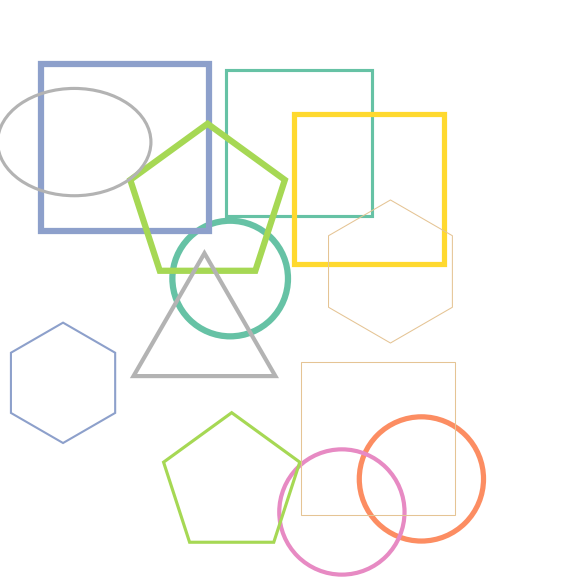[{"shape": "square", "thickness": 1.5, "radius": 0.63, "center": [0.518, 0.751]}, {"shape": "circle", "thickness": 3, "radius": 0.5, "center": [0.399, 0.517]}, {"shape": "circle", "thickness": 2.5, "radius": 0.54, "center": [0.73, 0.17]}, {"shape": "square", "thickness": 3, "radius": 0.73, "center": [0.217, 0.744]}, {"shape": "hexagon", "thickness": 1, "radius": 0.52, "center": [0.109, 0.336]}, {"shape": "circle", "thickness": 2, "radius": 0.54, "center": [0.592, 0.113]}, {"shape": "pentagon", "thickness": 1.5, "radius": 0.62, "center": [0.401, 0.161]}, {"shape": "pentagon", "thickness": 3, "radius": 0.7, "center": [0.359, 0.644]}, {"shape": "square", "thickness": 2.5, "radius": 0.65, "center": [0.638, 0.672]}, {"shape": "hexagon", "thickness": 0.5, "radius": 0.62, "center": [0.676, 0.529]}, {"shape": "square", "thickness": 0.5, "radius": 0.66, "center": [0.654, 0.24]}, {"shape": "triangle", "thickness": 2, "radius": 0.71, "center": [0.354, 0.419]}, {"shape": "oval", "thickness": 1.5, "radius": 0.66, "center": [0.129, 0.753]}]